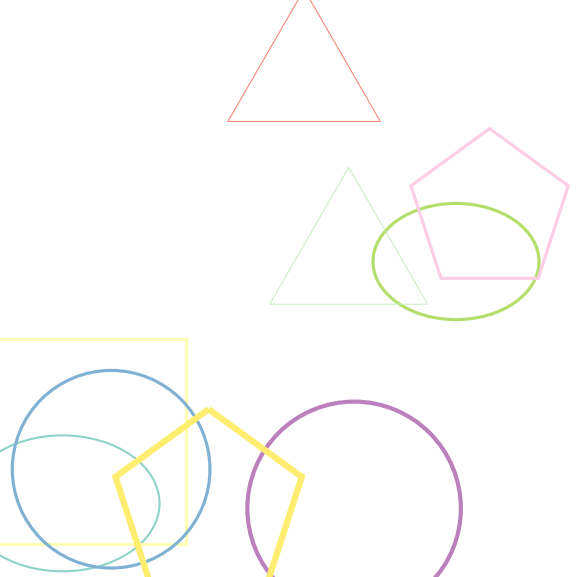[{"shape": "oval", "thickness": 1, "radius": 0.84, "center": [0.108, 0.128]}, {"shape": "square", "thickness": 1.5, "radius": 0.89, "center": [0.145, 0.235]}, {"shape": "triangle", "thickness": 0.5, "radius": 0.76, "center": [0.527, 0.865]}, {"shape": "circle", "thickness": 1.5, "radius": 0.86, "center": [0.192, 0.187]}, {"shape": "oval", "thickness": 1.5, "radius": 0.72, "center": [0.79, 0.546]}, {"shape": "pentagon", "thickness": 1.5, "radius": 0.72, "center": [0.848, 0.633]}, {"shape": "circle", "thickness": 2, "radius": 0.92, "center": [0.613, 0.119]}, {"shape": "triangle", "thickness": 0.5, "radius": 0.79, "center": [0.604, 0.551]}, {"shape": "pentagon", "thickness": 3, "radius": 0.85, "center": [0.361, 0.121]}]